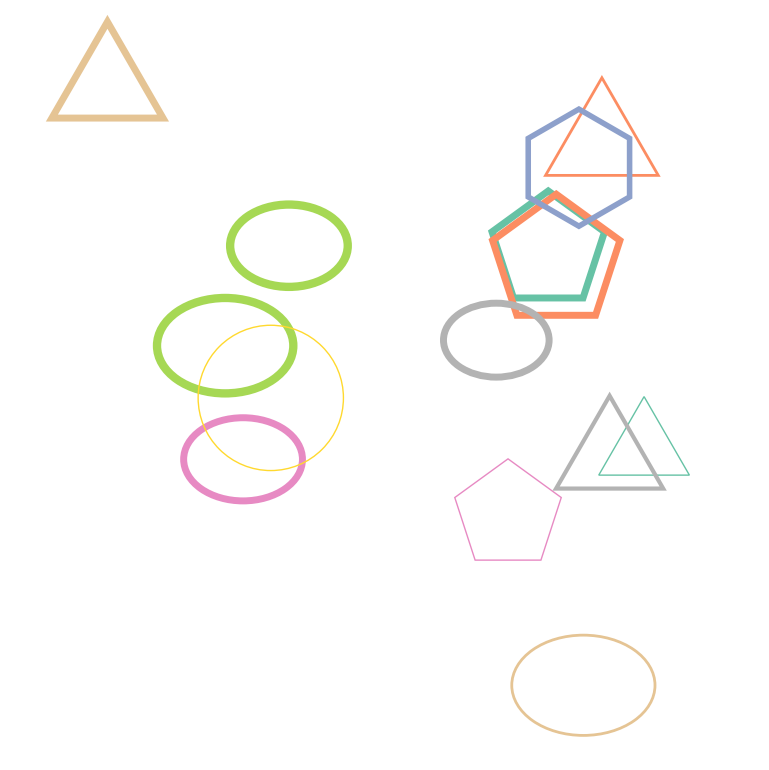[{"shape": "triangle", "thickness": 0.5, "radius": 0.34, "center": [0.836, 0.417]}, {"shape": "pentagon", "thickness": 2.5, "radius": 0.38, "center": [0.712, 0.675]}, {"shape": "pentagon", "thickness": 2.5, "radius": 0.43, "center": [0.722, 0.661]}, {"shape": "triangle", "thickness": 1, "radius": 0.42, "center": [0.782, 0.814]}, {"shape": "hexagon", "thickness": 2, "radius": 0.38, "center": [0.752, 0.782]}, {"shape": "pentagon", "thickness": 0.5, "radius": 0.36, "center": [0.66, 0.331]}, {"shape": "oval", "thickness": 2.5, "radius": 0.39, "center": [0.316, 0.403]}, {"shape": "oval", "thickness": 3, "radius": 0.44, "center": [0.292, 0.551]}, {"shape": "oval", "thickness": 3, "radius": 0.38, "center": [0.375, 0.681]}, {"shape": "circle", "thickness": 0.5, "radius": 0.47, "center": [0.352, 0.483]}, {"shape": "oval", "thickness": 1, "radius": 0.47, "center": [0.758, 0.11]}, {"shape": "triangle", "thickness": 2.5, "radius": 0.42, "center": [0.14, 0.888]}, {"shape": "triangle", "thickness": 1.5, "radius": 0.4, "center": [0.792, 0.406]}, {"shape": "oval", "thickness": 2.5, "radius": 0.34, "center": [0.645, 0.558]}]